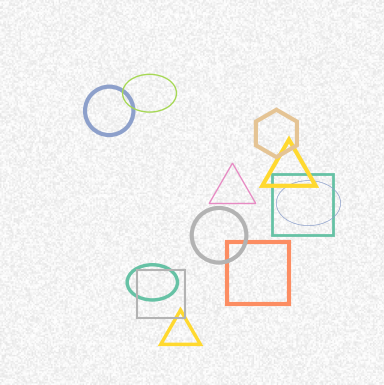[{"shape": "square", "thickness": 2, "radius": 0.4, "center": [0.785, 0.469]}, {"shape": "oval", "thickness": 2.5, "radius": 0.33, "center": [0.396, 0.267]}, {"shape": "square", "thickness": 3, "radius": 0.4, "center": [0.67, 0.29]}, {"shape": "circle", "thickness": 3, "radius": 0.31, "center": [0.284, 0.712]}, {"shape": "oval", "thickness": 0.5, "radius": 0.42, "center": [0.801, 0.472]}, {"shape": "triangle", "thickness": 1, "radius": 0.35, "center": [0.604, 0.506]}, {"shape": "oval", "thickness": 1, "radius": 0.35, "center": [0.388, 0.758]}, {"shape": "triangle", "thickness": 3, "radius": 0.4, "center": [0.751, 0.557]}, {"shape": "triangle", "thickness": 2.5, "radius": 0.3, "center": [0.469, 0.135]}, {"shape": "hexagon", "thickness": 3, "radius": 0.31, "center": [0.718, 0.653]}, {"shape": "circle", "thickness": 3, "radius": 0.35, "center": [0.569, 0.389]}, {"shape": "square", "thickness": 1.5, "radius": 0.31, "center": [0.417, 0.237]}]